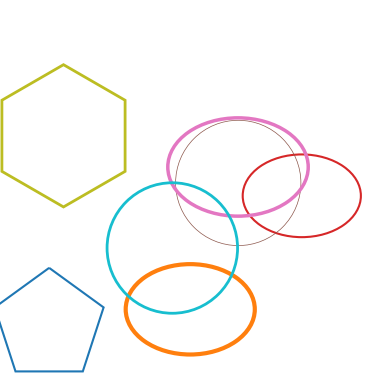[{"shape": "pentagon", "thickness": 1.5, "radius": 0.74, "center": [0.128, 0.156]}, {"shape": "oval", "thickness": 3, "radius": 0.84, "center": [0.494, 0.197]}, {"shape": "oval", "thickness": 1.5, "radius": 0.77, "center": [0.784, 0.491]}, {"shape": "circle", "thickness": 0.5, "radius": 0.81, "center": [0.619, 0.525]}, {"shape": "oval", "thickness": 2.5, "radius": 0.91, "center": [0.618, 0.566]}, {"shape": "hexagon", "thickness": 2, "radius": 0.92, "center": [0.165, 0.647]}, {"shape": "circle", "thickness": 2, "radius": 0.85, "center": [0.448, 0.356]}]